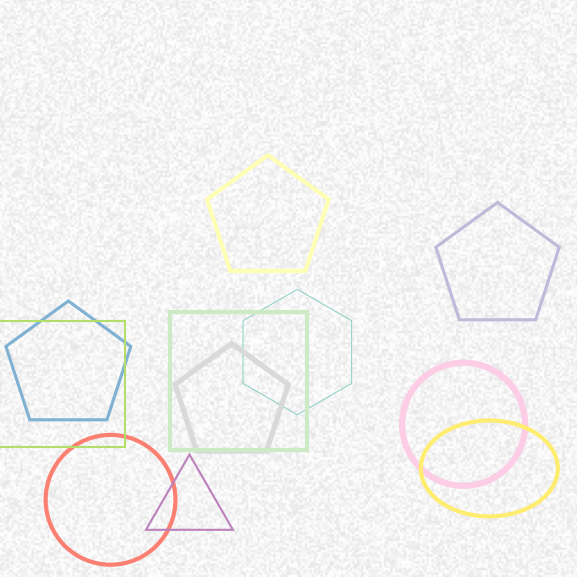[{"shape": "hexagon", "thickness": 0.5, "radius": 0.54, "center": [0.515, 0.39]}, {"shape": "pentagon", "thickness": 2, "radius": 0.55, "center": [0.464, 0.62]}, {"shape": "pentagon", "thickness": 1.5, "radius": 0.56, "center": [0.862, 0.536]}, {"shape": "circle", "thickness": 2, "radius": 0.56, "center": [0.191, 0.134]}, {"shape": "pentagon", "thickness": 1.5, "radius": 0.57, "center": [0.118, 0.364]}, {"shape": "square", "thickness": 1, "radius": 0.54, "center": [0.108, 0.334]}, {"shape": "circle", "thickness": 3, "radius": 0.53, "center": [0.803, 0.265]}, {"shape": "pentagon", "thickness": 2.5, "radius": 0.52, "center": [0.401, 0.301]}, {"shape": "triangle", "thickness": 1, "radius": 0.43, "center": [0.328, 0.125]}, {"shape": "square", "thickness": 2, "radius": 0.59, "center": [0.414, 0.339]}, {"shape": "oval", "thickness": 2, "radius": 0.59, "center": [0.847, 0.188]}]